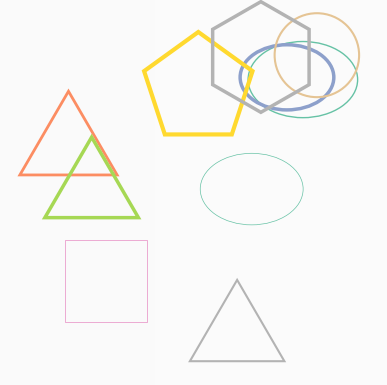[{"shape": "oval", "thickness": 1, "radius": 0.71, "center": [0.782, 0.793]}, {"shape": "oval", "thickness": 0.5, "radius": 0.66, "center": [0.65, 0.509]}, {"shape": "triangle", "thickness": 2, "radius": 0.72, "center": [0.177, 0.618]}, {"shape": "oval", "thickness": 2.5, "radius": 0.6, "center": [0.741, 0.799]}, {"shape": "square", "thickness": 0.5, "radius": 0.53, "center": [0.273, 0.27]}, {"shape": "triangle", "thickness": 2.5, "radius": 0.7, "center": [0.236, 0.504]}, {"shape": "pentagon", "thickness": 3, "radius": 0.74, "center": [0.512, 0.77]}, {"shape": "circle", "thickness": 1.5, "radius": 0.55, "center": [0.818, 0.857]}, {"shape": "triangle", "thickness": 1.5, "radius": 0.7, "center": [0.612, 0.132]}, {"shape": "hexagon", "thickness": 2.5, "radius": 0.72, "center": [0.673, 0.852]}]